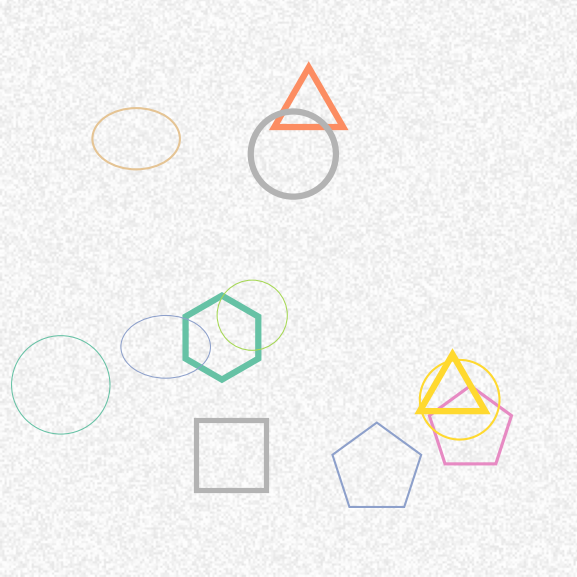[{"shape": "circle", "thickness": 0.5, "radius": 0.43, "center": [0.105, 0.333]}, {"shape": "hexagon", "thickness": 3, "radius": 0.36, "center": [0.384, 0.415]}, {"shape": "triangle", "thickness": 3, "radius": 0.34, "center": [0.535, 0.814]}, {"shape": "oval", "thickness": 0.5, "radius": 0.39, "center": [0.287, 0.399]}, {"shape": "pentagon", "thickness": 1, "radius": 0.4, "center": [0.653, 0.187]}, {"shape": "pentagon", "thickness": 1.5, "radius": 0.37, "center": [0.815, 0.256]}, {"shape": "circle", "thickness": 0.5, "radius": 0.3, "center": [0.437, 0.453]}, {"shape": "circle", "thickness": 1, "radius": 0.34, "center": [0.796, 0.307]}, {"shape": "triangle", "thickness": 3, "radius": 0.33, "center": [0.784, 0.32]}, {"shape": "oval", "thickness": 1, "radius": 0.38, "center": [0.236, 0.759]}, {"shape": "circle", "thickness": 3, "radius": 0.37, "center": [0.508, 0.732]}, {"shape": "square", "thickness": 2.5, "radius": 0.3, "center": [0.4, 0.211]}]